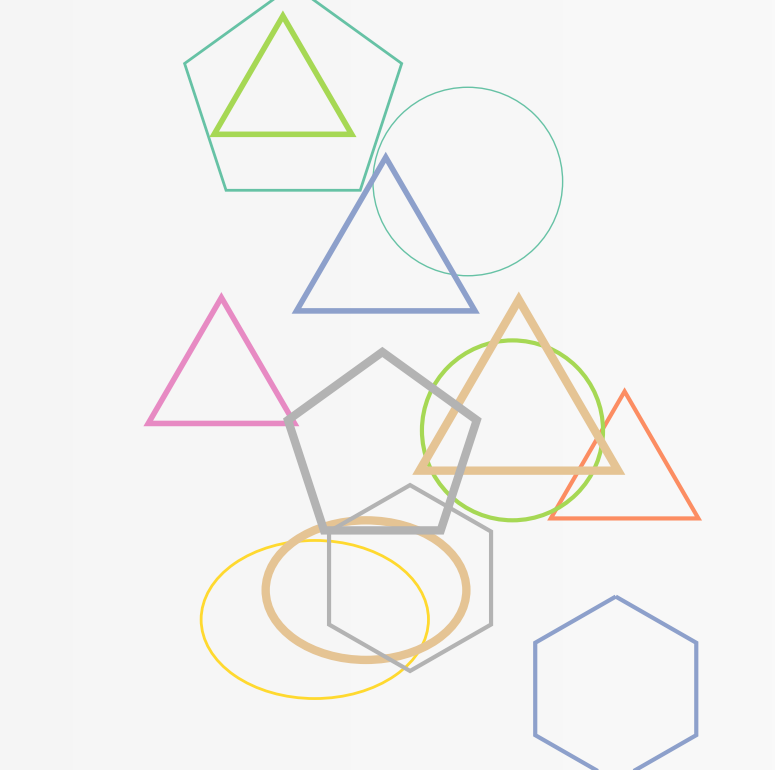[{"shape": "circle", "thickness": 0.5, "radius": 0.61, "center": [0.604, 0.764]}, {"shape": "pentagon", "thickness": 1, "radius": 0.74, "center": [0.378, 0.872]}, {"shape": "triangle", "thickness": 1.5, "radius": 0.55, "center": [0.806, 0.382]}, {"shape": "triangle", "thickness": 2, "radius": 0.66, "center": [0.498, 0.663]}, {"shape": "hexagon", "thickness": 1.5, "radius": 0.6, "center": [0.795, 0.105]}, {"shape": "triangle", "thickness": 2, "radius": 0.54, "center": [0.286, 0.505]}, {"shape": "circle", "thickness": 1.5, "radius": 0.58, "center": [0.661, 0.441]}, {"shape": "triangle", "thickness": 2, "radius": 0.51, "center": [0.365, 0.877]}, {"shape": "oval", "thickness": 1, "radius": 0.73, "center": [0.406, 0.195]}, {"shape": "triangle", "thickness": 3, "radius": 0.74, "center": [0.669, 0.463]}, {"shape": "oval", "thickness": 3, "radius": 0.65, "center": [0.472, 0.234]}, {"shape": "hexagon", "thickness": 1.5, "radius": 0.6, "center": [0.529, 0.249]}, {"shape": "pentagon", "thickness": 3, "radius": 0.64, "center": [0.493, 0.415]}]